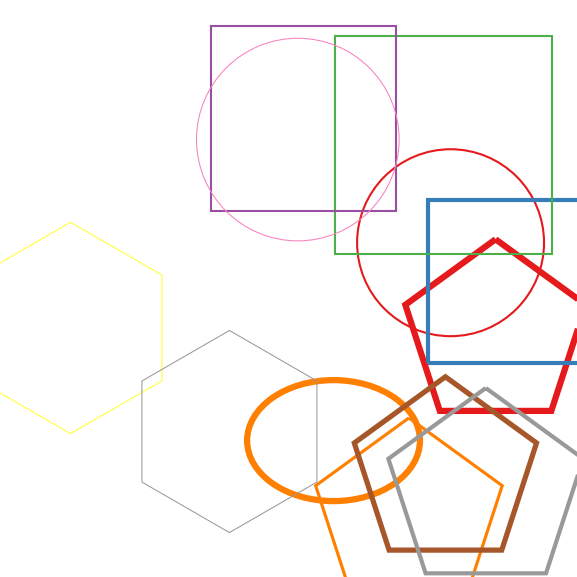[{"shape": "circle", "thickness": 1, "radius": 0.81, "center": [0.78, 0.579]}, {"shape": "pentagon", "thickness": 3, "radius": 0.82, "center": [0.858, 0.421]}, {"shape": "square", "thickness": 2, "radius": 0.7, "center": [0.882, 0.512]}, {"shape": "square", "thickness": 1, "radius": 0.94, "center": [0.768, 0.748]}, {"shape": "square", "thickness": 1, "radius": 0.8, "center": [0.525, 0.794]}, {"shape": "oval", "thickness": 3, "radius": 0.75, "center": [0.578, 0.236]}, {"shape": "pentagon", "thickness": 1.5, "radius": 0.85, "center": [0.708, 0.106]}, {"shape": "hexagon", "thickness": 0.5, "radius": 0.92, "center": [0.122, 0.431]}, {"shape": "pentagon", "thickness": 2.5, "radius": 0.83, "center": [0.771, 0.181]}, {"shape": "circle", "thickness": 0.5, "radius": 0.88, "center": [0.516, 0.757]}, {"shape": "hexagon", "thickness": 0.5, "radius": 0.87, "center": [0.397, 0.252]}, {"shape": "pentagon", "thickness": 2, "radius": 0.89, "center": [0.841, 0.15]}]